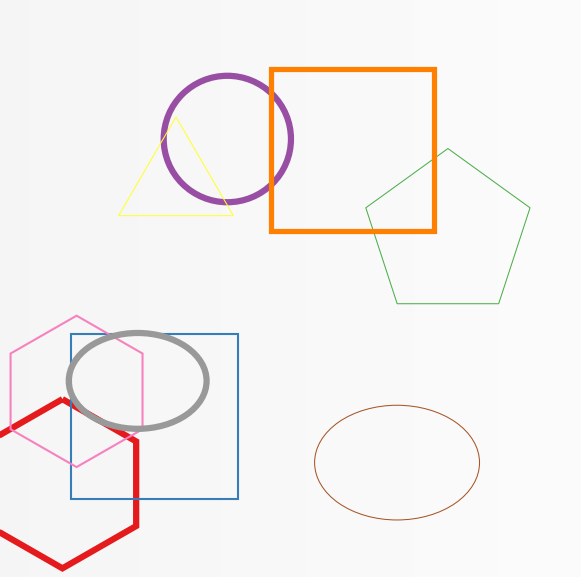[{"shape": "hexagon", "thickness": 3, "radius": 0.73, "center": [0.107, 0.161]}, {"shape": "square", "thickness": 1, "radius": 0.71, "center": [0.266, 0.277]}, {"shape": "pentagon", "thickness": 0.5, "radius": 0.74, "center": [0.771, 0.593]}, {"shape": "circle", "thickness": 3, "radius": 0.55, "center": [0.391, 0.758]}, {"shape": "square", "thickness": 2.5, "radius": 0.7, "center": [0.607, 0.74]}, {"shape": "triangle", "thickness": 0.5, "radius": 0.57, "center": [0.303, 0.683]}, {"shape": "oval", "thickness": 0.5, "radius": 0.71, "center": [0.683, 0.198]}, {"shape": "hexagon", "thickness": 1, "radius": 0.66, "center": [0.132, 0.321]}, {"shape": "oval", "thickness": 3, "radius": 0.59, "center": [0.237, 0.34]}]